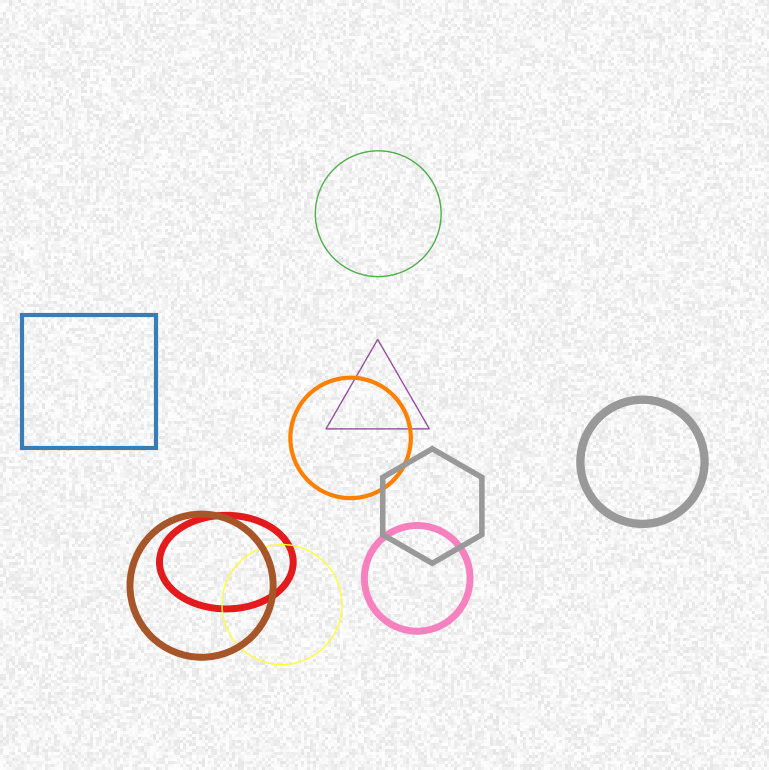[{"shape": "oval", "thickness": 2.5, "radius": 0.43, "center": [0.294, 0.27]}, {"shape": "square", "thickness": 1.5, "radius": 0.43, "center": [0.116, 0.504]}, {"shape": "circle", "thickness": 0.5, "radius": 0.41, "center": [0.491, 0.722]}, {"shape": "triangle", "thickness": 0.5, "radius": 0.39, "center": [0.491, 0.482]}, {"shape": "circle", "thickness": 1.5, "radius": 0.39, "center": [0.455, 0.431]}, {"shape": "circle", "thickness": 0.5, "radius": 0.39, "center": [0.366, 0.215]}, {"shape": "circle", "thickness": 2.5, "radius": 0.46, "center": [0.262, 0.239]}, {"shape": "circle", "thickness": 2.5, "radius": 0.34, "center": [0.542, 0.249]}, {"shape": "hexagon", "thickness": 2, "radius": 0.37, "center": [0.561, 0.343]}, {"shape": "circle", "thickness": 3, "radius": 0.4, "center": [0.834, 0.4]}]